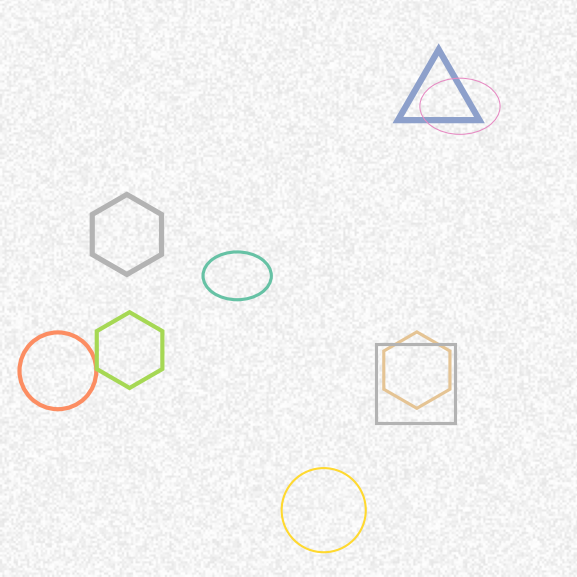[{"shape": "oval", "thickness": 1.5, "radius": 0.3, "center": [0.411, 0.522]}, {"shape": "circle", "thickness": 2, "radius": 0.33, "center": [0.1, 0.357]}, {"shape": "triangle", "thickness": 3, "radius": 0.41, "center": [0.76, 0.832]}, {"shape": "oval", "thickness": 0.5, "radius": 0.35, "center": [0.796, 0.815]}, {"shape": "hexagon", "thickness": 2, "radius": 0.33, "center": [0.224, 0.393]}, {"shape": "circle", "thickness": 1, "radius": 0.36, "center": [0.561, 0.116]}, {"shape": "hexagon", "thickness": 1.5, "radius": 0.33, "center": [0.722, 0.358]}, {"shape": "hexagon", "thickness": 2.5, "radius": 0.35, "center": [0.22, 0.593]}, {"shape": "square", "thickness": 1.5, "radius": 0.34, "center": [0.719, 0.335]}]